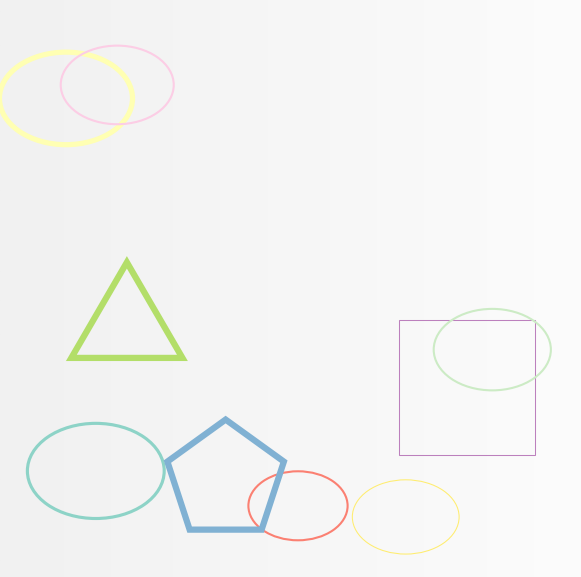[{"shape": "oval", "thickness": 1.5, "radius": 0.59, "center": [0.165, 0.184]}, {"shape": "oval", "thickness": 2.5, "radius": 0.57, "center": [0.114, 0.829]}, {"shape": "oval", "thickness": 1, "radius": 0.43, "center": [0.513, 0.123]}, {"shape": "pentagon", "thickness": 3, "radius": 0.53, "center": [0.388, 0.167]}, {"shape": "triangle", "thickness": 3, "radius": 0.55, "center": [0.218, 0.435]}, {"shape": "oval", "thickness": 1, "radius": 0.49, "center": [0.202, 0.852]}, {"shape": "square", "thickness": 0.5, "radius": 0.58, "center": [0.804, 0.328]}, {"shape": "oval", "thickness": 1, "radius": 0.5, "center": [0.847, 0.394]}, {"shape": "oval", "thickness": 0.5, "radius": 0.46, "center": [0.698, 0.104]}]